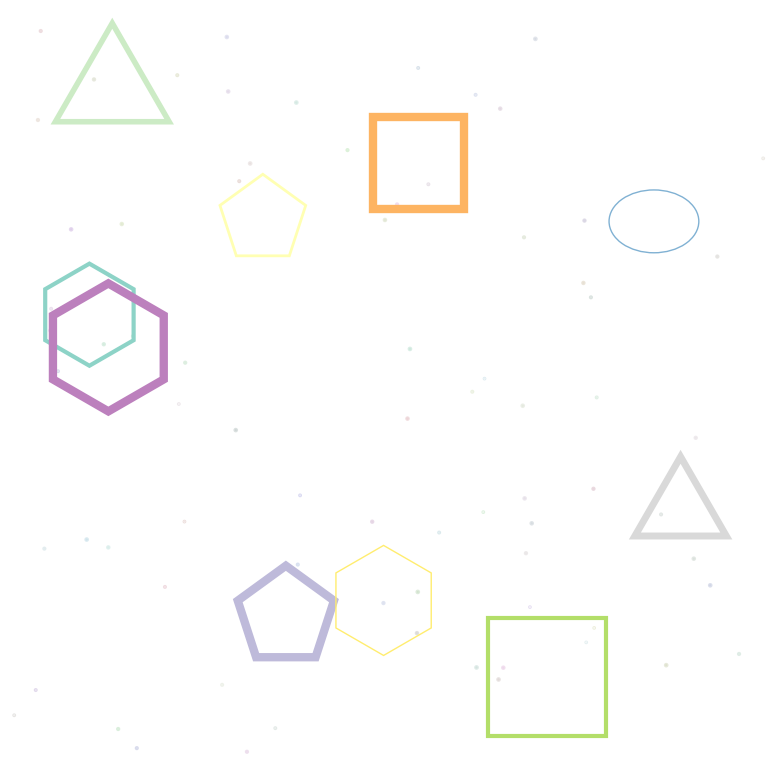[{"shape": "hexagon", "thickness": 1.5, "radius": 0.33, "center": [0.116, 0.591]}, {"shape": "pentagon", "thickness": 1, "radius": 0.29, "center": [0.341, 0.715]}, {"shape": "pentagon", "thickness": 3, "radius": 0.33, "center": [0.371, 0.2]}, {"shape": "oval", "thickness": 0.5, "radius": 0.29, "center": [0.849, 0.713]}, {"shape": "square", "thickness": 3, "radius": 0.3, "center": [0.543, 0.788]}, {"shape": "square", "thickness": 1.5, "radius": 0.38, "center": [0.711, 0.121]}, {"shape": "triangle", "thickness": 2.5, "radius": 0.34, "center": [0.884, 0.338]}, {"shape": "hexagon", "thickness": 3, "radius": 0.42, "center": [0.141, 0.549]}, {"shape": "triangle", "thickness": 2, "radius": 0.43, "center": [0.146, 0.885]}, {"shape": "hexagon", "thickness": 0.5, "radius": 0.36, "center": [0.498, 0.22]}]